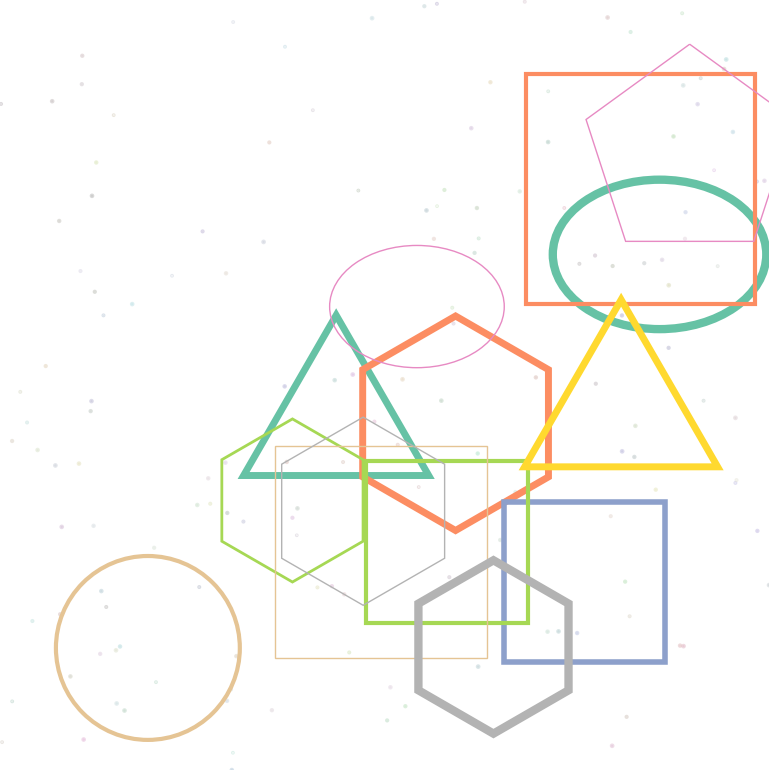[{"shape": "oval", "thickness": 3, "radius": 0.69, "center": [0.857, 0.67]}, {"shape": "triangle", "thickness": 2.5, "radius": 0.69, "center": [0.437, 0.452]}, {"shape": "square", "thickness": 1.5, "radius": 0.75, "center": [0.832, 0.754]}, {"shape": "hexagon", "thickness": 2.5, "radius": 0.7, "center": [0.592, 0.45]}, {"shape": "square", "thickness": 2, "radius": 0.52, "center": [0.759, 0.244]}, {"shape": "oval", "thickness": 0.5, "radius": 0.57, "center": [0.541, 0.602]}, {"shape": "pentagon", "thickness": 0.5, "radius": 0.71, "center": [0.896, 0.801]}, {"shape": "square", "thickness": 1.5, "radius": 0.53, "center": [0.581, 0.296]}, {"shape": "hexagon", "thickness": 1, "radius": 0.53, "center": [0.38, 0.35]}, {"shape": "triangle", "thickness": 2.5, "radius": 0.72, "center": [0.807, 0.466]}, {"shape": "circle", "thickness": 1.5, "radius": 0.6, "center": [0.192, 0.159]}, {"shape": "square", "thickness": 0.5, "radius": 0.69, "center": [0.495, 0.283]}, {"shape": "hexagon", "thickness": 0.5, "radius": 0.61, "center": [0.472, 0.336]}, {"shape": "hexagon", "thickness": 3, "radius": 0.56, "center": [0.641, 0.16]}]